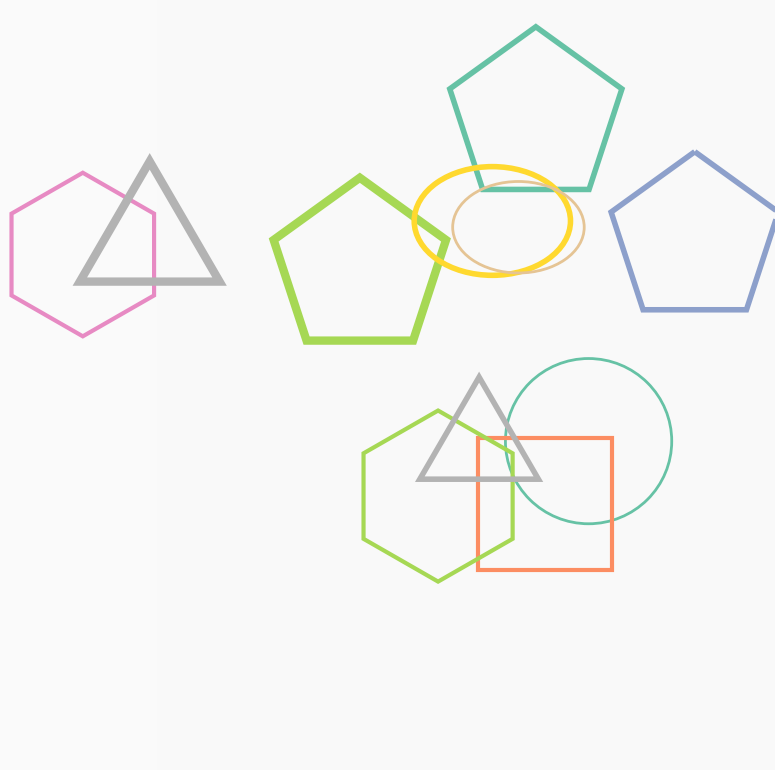[{"shape": "circle", "thickness": 1, "radius": 0.54, "center": [0.759, 0.427]}, {"shape": "pentagon", "thickness": 2, "radius": 0.58, "center": [0.691, 0.848]}, {"shape": "square", "thickness": 1.5, "radius": 0.43, "center": [0.704, 0.345]}, {"shape": "pentagon", "thickness": 2, "radius": 0.57, "center": [0.896, 0.69]}, {"shape": "hexagon", "thickness": 1.5, "radius": 0.53, "center": [0.107, 0.669]}, {"shape": "hexagon", "thickness": 1.5, "radius": 0.56, "center": [0.565, 0.356]}, {"shape": "pentagon", "thickness": 3, "radius": 0.58, "center": [0.464, 0.652]}, {"shape": "oval", "thickness": 2, "radius": 0.5, "center": [0.635, 0.713]}, {"shape": "oval", "thickness": 1, "radius": 0.42, "center": [0.669, 0.705]}, {"shape": "triangle", "thickness": 3, "radius": 0.52, "center": [0.193, 0.686]}, {"shape": "triangle", "thickness": 2, "radius": 0.44, "center": [0.618, 0.422]}]